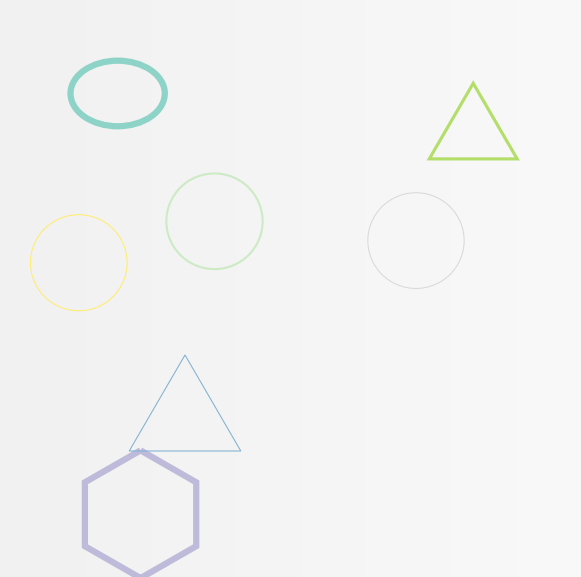[{"shape": "oval", "thickness": 3, "radius": 0.41, "center": [0.202, 0.837]}, {"shape": "hexagon", "thickness": 3, "radius": 0.55, "center": [0.242, 0.109]}, {"shape": "triangle", "thickness": 0.5, "radius": 0.55, "center": [0.318, 0.274]}, {"shape": "triangle", "thickness": 1.5, "radius": 0.44, "center": [0.814, 0.768]}, {"shape": "circle", "thickness": 0.5, "radius": 0.41, "center": [0.716, 0.583]}, {"shape": "circle", "thickness": 1, "radius": 0.41, "center": [0.369, 0.616]}, {"shape": "circle", "thickness": 0.5, "radius": 0.42, "center": [0.136, 0.544]}]